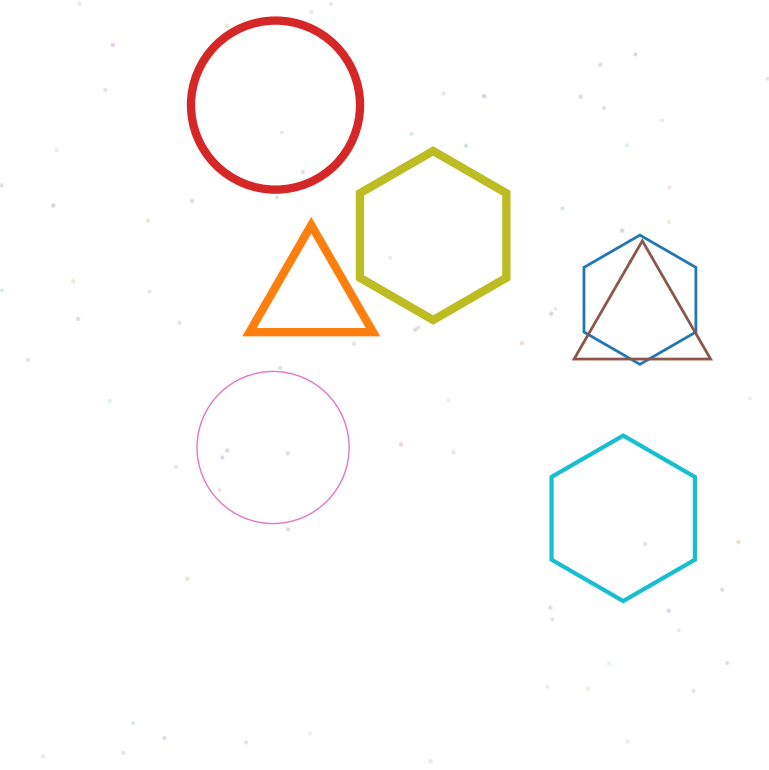[{"shape": "hexagon", "thickness": 1, "radius": 0.42, "center": [0.831, 0.611]}, {"shape": "triangle", "thickness": 3, "radius": 0.46, "center": [0.404, 0.615]}, {"shape": "circle", "thickness": 3, "radius": 0.55, "center": [0.358, 0.864]}, {"shape": "triangle", "thickness": 1, "radius": 0.51, "center": [0.834, 0.585]}, {"shape": "circle", "thickness": 0.5, "radius": 0.49, "center": [0.355, 0.419]}, {"shape": "hexagon", "thickness": 3, "radius": 0.55, "center": [0.563, 0.694]}, {"shape": "hexagon", "thickness": 1.5, "radius": 0.54, "center": [0.809, 0.327]}]